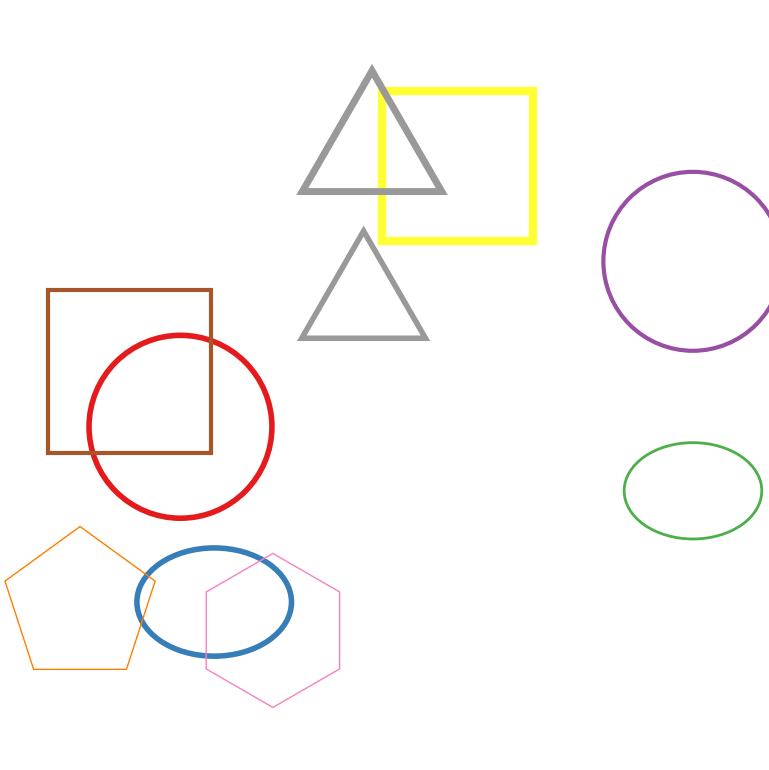[{"shape": "circle", "thickness": 2, "radius": 0.59, "center": [0.234, 0.446]}, {"shape": "oval", "thickness": 2, "radius": 0.5, "center": [0.278, 0.218]}, {"shape": "oval", "thickness": 1, "radius": 0.45, "center": [0.9, 0.363]}, {"shape": "circle", "thickness": 1.5, "radius": 0.58, "center": [0.9, 0.661]}, {"shape": "pentagon", "thickness": 0.5, "radius": 0.51, "center": [0.104, 0.214]}, {"shape": "square", "thickness": 3, "radius": 0.49, "center": [0.594, 0.784]}, {"shape": "square", "thickness": 1.5, "radius": 0.53, "center": [0.168, 0.517]}, {"shape": "hexagon", "thickness": 0.5, "radius": 0.5, "center": [0.354, 0.181]}, {"shape": "triangle", "thickness": 2.5, "radius": 0.52, "center": [0.483, 0.804]}, {"shape": "triangle", "thickness": 2, "radius": 0.46, "center": [0.472, 0.607]}]